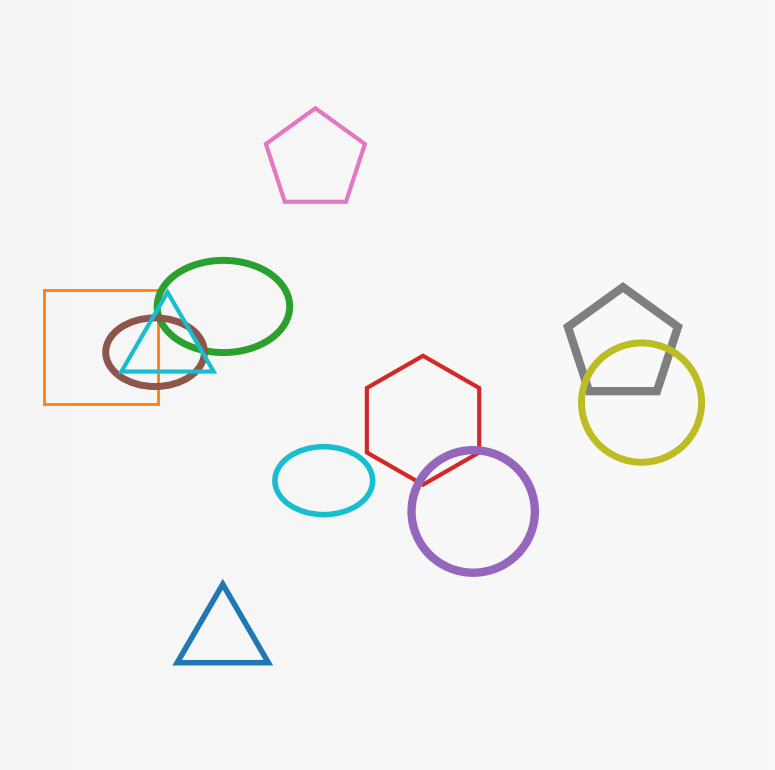[{"shape": "triangle", "thickness": 2, "radius": 0.34, "center": [0.287, 0.173]}, {"shape": "square", "thickness": 1, "radius": 0.37, "center": [0.13, 0.549]}, {"shape": "oval", "thickness": 2.5, "radius": 0.43, "center": [0.288, 0.602]}, {"shape": "hexagon", "thickness": 1.5, "radius": 0.42, "center": [0.546, 0.454]}, {"shape": "circle", "thickness": 3, "radius": 0.4, "center": [0.611, 0.336]}, {"shape": "oval", "thickness": 2.5, "radius": 0.32, "center": [0.2, 0.543]}, {"shape": "pentagon", "thickness": 1.5, "radius": 0.34, "center": [0.407, 0.792]}, {"shape": "pentagon", "thickness": 3, "radius": 0.37, "center": [0.804, 0.552]}, {"shape": "circle", "thickness": 2.5, "radius": 0.39, "center": [0.828, 0.477]}, {"shape": "oval", "thickness": 2, "radius": 0.32, "center": [0.418, 0.376]}, {"shape": "triangle", "thickness": 1.5, "radius": 0.34, "center": [0.216, 0.552]}]